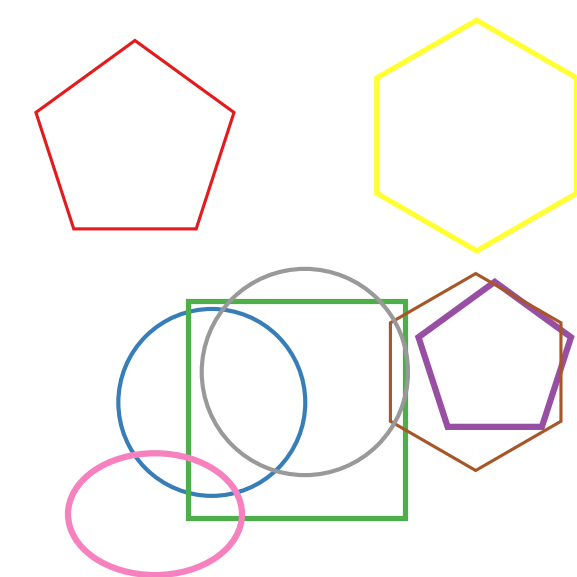[{"shape": "pentagon", "thickness": 1.5, "radius": 0.9, "center": [0.234, 0.749]}, {"shape": "circle", "thickness": 2, "radius": 0.81, "center": [0.367, 0.302]}, {"shape": "square", "thickness": 2.5, "radius": 0.94, "center": [0.513, 0.29]}, {"shape": "pentagon", "thickness": 3, "radius": 0.69, "center": [0.857, 0.372]}, {"shape": "hexagon", "thickness": 2.5, "radius": 1.0, "center": [0.825, 0.764]}, {"shape": "hexagon", "thickness": 1.5, "radius": 0.85, "center": [0.824, 0.355]}, {"shape": "oval", "thickness": 3, "radius": 0.75, "center": [0.268, 0.109]}, {"shape": "circle", "thickness": 2, "radius": 0.89, "center": [0.528, 0.355]}]